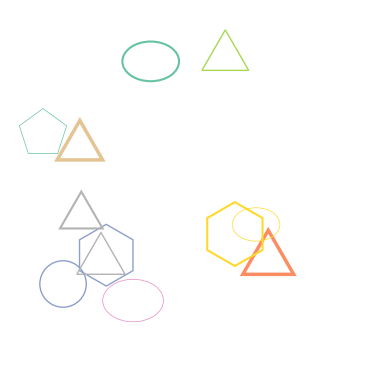[{"shape": "pentagon", "thickness": 0.5, "radius": 0.32, "center": [0.112, 0.653]}, {"shape": "oval", "thickness": 1.5, "radius": 0.37, "center": [0.391, 0.841]}, {"shape": "triangle", "thickness": 2.5, "radius": 0.38, "center": [0.697, 0.326]}, {"shape": "circle", "thickness": 1, "radius": 0.3, "center": [0.164, 0.262]}, {"shape": "hexagon", "thickness": 1, "radius": 0.4, "center": [0.276, 0.337]}, {"shape": "oval", "thickness": 0.5, "radius": 0.39, "center": [0.346, 0.219]}, {"shape": "triangle", "thickness": 1, "radius": 0.35, "center": [0.585, 0.852]}, {"shape": "oval", "thickness": 0.5, "radius": 0.31, "center": [0.665, 0.417]}, {"shape": "hexagon", "thickness": 1.5, "radius": 0.41, "center": [0.61, 0.392]}, {"shape": "triangle", "thickness": 2.5, "radius": 0.34, "center": [0.207, 0.619]}, {"shape": "triangle", "thickness": 1, "radius": 0.36, "center": [0.262, 0.324]}, {"shape": "triangle", "thickness": 1.5, "radius": 0.32, "center": [0.211, 0.439]}]